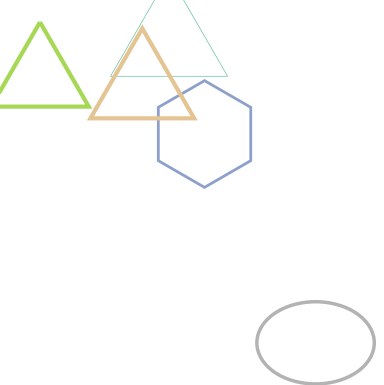[{"shape": "triangle", "thickness": 0.5, "radius": 0.88, "center": [0.439, 0.89]}, {"shape": "hexagon", "thickness": 2, "radius": 0.69, "center": [0.531, 0.652]}, {"shape": "triangle", "thickness": 3, "radius": 0.73, "center": [0.104, 0.796]}, {"shape": "triangle", "thickness": 3, "radius": 0.78, "center": [0.37, 0.77]}, {"shape": "oval", "thickness": 2.5, "radius": 0.76, "center": [0.82, 0.11]}]